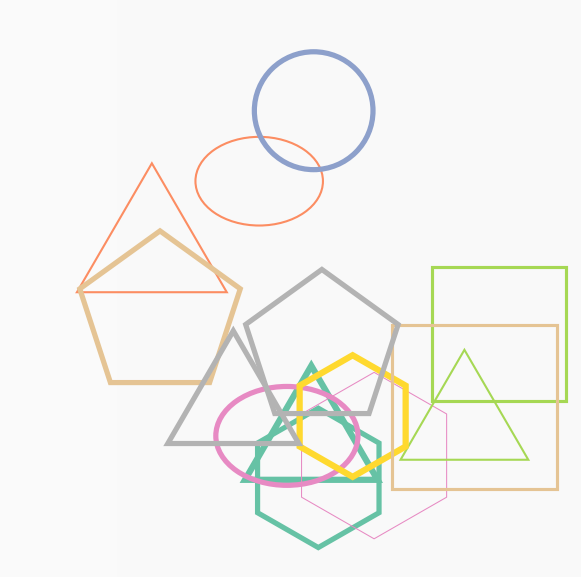[{"shape": "triangle", "thickness": 3, "radius": 0.66, "center": [0.536, 0.234]}, {"shape": "hexagon", "thickness": 2.5, "radius": 0.6, "center": [0.548, 0.172]}, {"shape": "triangle", "thickness": 1, "radius": 0.74, "center": [0.261, 0.568]}, {"shape": "oval", "thickness": 1, "radius": 0.55, "center": [0.446, 0.685]}, {"shape": "circle", "thickness": 2.5, "radius": 0.51, "center": [0.54, 0.807]}, {"shape": "hexagon", "thickness": 0.5, "radius": 0.72, "center": [0.644, 0.21]}, {"shape": "oval", "thickness": 2.5, "radius": 0.61, "center": [0.494, 0.244]}, {"shape": "square", "thickness": 1.5, "radius": 0.58, "center": [0.858, 0.421]}, {"shape": "triangle", "thickness": 1, "radius": 0.63, "center": [0.799, 0.266]}, {"shape": "hexagon", "thickness": 3, "radius": 0.53, "center": [0.607, 0.279]}, {"shape": "square", "thickness": 1.5, "radius": 0.71, "center": [0.817, 0.294]}, {"shape": "pentagon", "thickness": 2.5, "radius": 0.73, "center": [0.275, 0.454]}, {"shape": "pentagon", "thickness": 2.5, "radius": 0.69, "center": [0.554, 0.395]}, {"shape": "triangle", "thickness": 2.5, "radius": 0.65, "center": [0.401, 0.296]}]